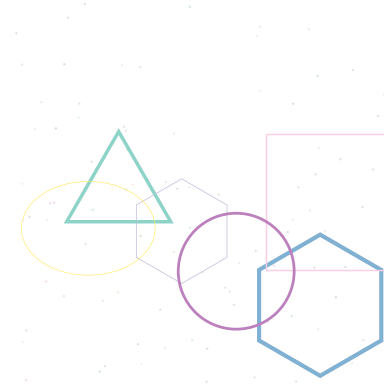[{"shape": "triangle", "thickness": 2.5, "radius": 0.78, "center": [0.308, 0.502]}, {"shape": "hexagon", "thickness": 0.5, "radius": 0.68, "center": [0.472, 0.4]}, {"shape": "hexagon", "thickness": 3, "radius": 0.92, "center": [0.832, 0.207]}, {"shape": "square", "thickness": 1, "radius": 0.88, "center": [0.867, 0.475]}, {"shape": "circle", "thickness": 2, "radius": 0.75, "center": [0.614, 0.296]}, {"shape": "oval", "thickness": 0.5, "radius": 0.87, "center": [0.229, 0.407]}]